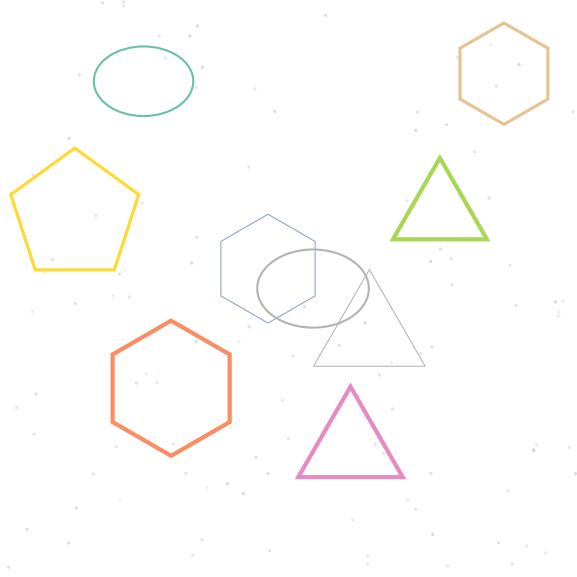[{"shape": "oval", "thickness": 1, "radius": 0.43, "center": [0.249, 0.858]}, {"shape": "hexagon", "thickness": 2, "radius": 0.59, "center": [0.296, 0.327]}, {"shape": "hexagon", "thickness": 0.5, "radius": 0.47, "center": [0.464, 0.534]}, {"shape": "triangle", "thickness": 2, "radius": 0.52, "center": [0.607, 0.225]}, {"shape": "triangle", "thickness": 2, "radius": 0.47, "center": [0.762, 0.632]}, {"shape": "pentagon", "thickness": 1.5, "radius": 0.58, "center": [0.129, 0.626]}, {"shape": "hexagon", "thickness": 1.5, "radius": 0.44, "center": [0.873, 0.872]}, {"shape": "oval", "thickness": 1, "radius": 0.48, "center": [0.542, 0.499]}, {"shape": "triangle", "thickness": 0.5, "radius": 0.56, "center": [0.64, 0.421]}]